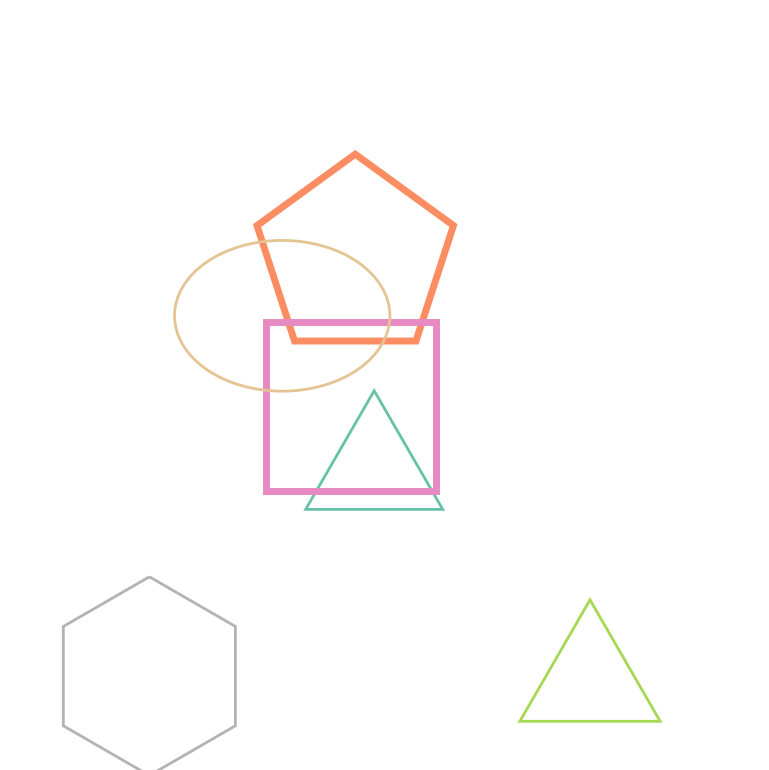[{"shape": "triangle", "thickness": 1, "radius": 0.51, "center": [0.486, 0.39]}, {"shape": "pentagon", "thickness": 2.5, "radius": 0.67, "center": [0.461, 0.666]}, {"shape": "square", "thickness": 2.5, "radius": 0.55, "center": [0.456, 0.472]}, {"shape": "triangle", "thickness": 1, "radius": 0.53, "center": [0.766, 0.116]}, {"shape": "oval", "thickness": 1, "radius": 0.7, "center": [0.366, 0.59]}, {"shape": "hexagon", "thickness": 1, "radius": 0.65, "center": [0.194, 0.122]}]